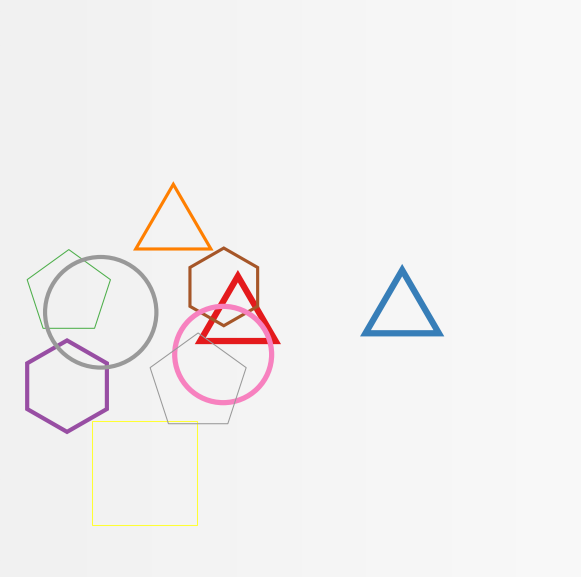[{"shape": "triangle", "thickness": 3, "radius": 0.37, "center": [0.409, 0.446]}, {"shape": "triangle", "thickness": 3, "radius": 0.36, "center": [0.692, 0.458]}, {"shape": "pentagon", "thickness": 0.5, "radius": 0.38, "center": [0.118, 0.492]}, {"shape": "hexagon", "thickness": 2, "radius": 0.4, "center": [0.115, 0.33]}, {"shape": "triangle", "thickness": 1.5, "radius": 0.37, "center": [0.298, 0.605]}, {"shape": "square", "thickness": 0.5, "radius": 0.45, "center": [0.249, 0.18]}, {"shape": "hexagon", "thickness": 1.5, "radius": 0.34, "center": [0.385, 0.502]}, {"shape": "circle", "thickness": 2.5, "radius": 0.42, "center": [0.384, 0.385]}, {"shape": "circle", "thickness": 2, "radius": 0.48, "center": [0.173, 0.458]}, {"shape": "pentagon", "thickness": 0.5, "radius": 0.43, "center": [0.341, 0.336]}]